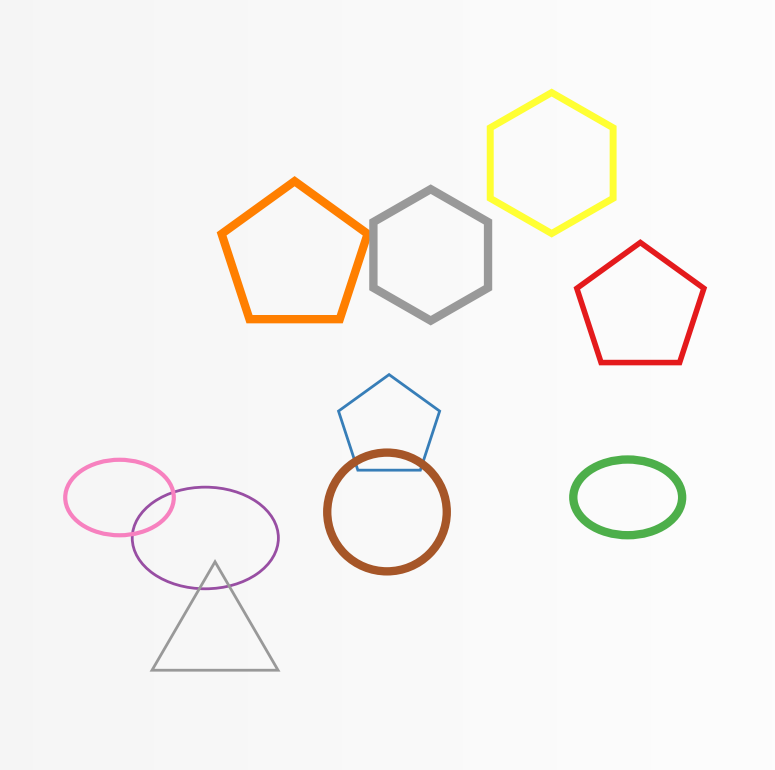[{"shape": "pentagon", "thickness": 2, "radius": 0.43, "center": [0.826, 0.599]}, {"shape": "pentagon", "thickness": 1, "radius": 0.34, "center": [0.502, 0.445]}, {"shape": "oval", "thickness": 3, "radius": 0.35, "center": [0.81, 0.354]}, {"shape": "oval", "thickness": 1, "radius": 0.47, "center": [0.265, 0.301]}, {"shape": "pentagon", "thickness": 3, "radius": 0.5, "center": [0.38, 0.666]}, {"shape": "hexagon", "thickness": 2.5, "radius": 0.46, "center": [0.712, 0.788]}, {"shape": "circle", "thickness": 3, "radius": 0.39, "center": [0.499, 0.335]}, {"shape": "oval", "thickness": 1.5, "radius": 0.35, "center": [0.154, 0.354]}, {"shape": "triangle", "thickness": 1, "radius": 0.47, "center": [0.277, 0.177]}, {"shape": "hexagon", "thickness": 3, "radius": 0.43, "center": [0.556, 0.669]}]